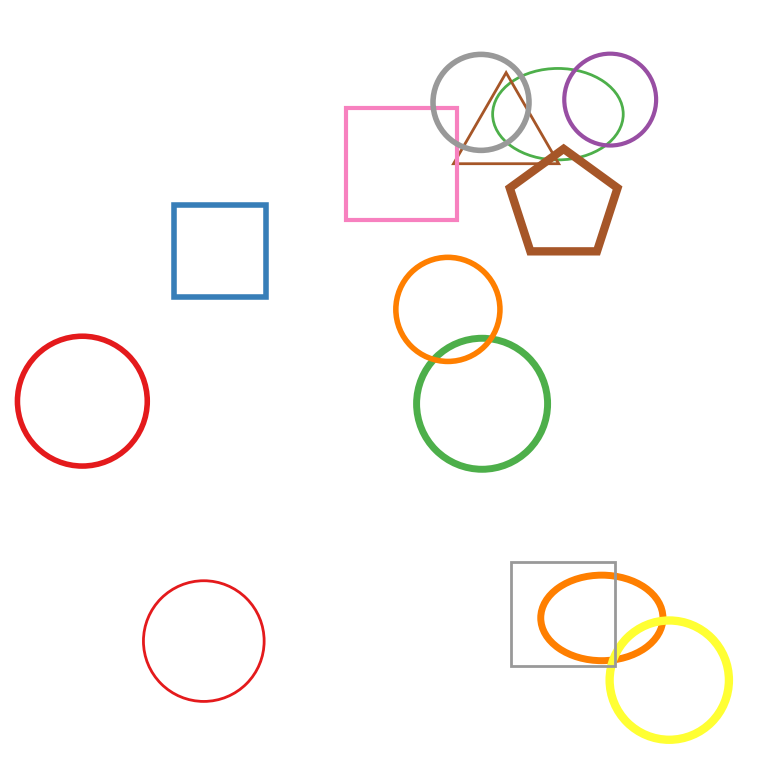[{"shape": "circle", "thickness": 1, "radius": 0.39, "center": [0.265, 0.167]}, {"shape": "circle", "thickness": 2, "radius": 0.42, "center": [0.107, 0.479]}, {"shape": "square", "thickness": 2, "radius": 0.3, "center": [0.285, 0.674]}, {"shape": "circle", "thickness": 2.5, "radius": 0.43, "center": [0.626, 0.476]}, {"shape": "oval", "thickness": 1, "radius": 0.42, "center": [0.725, 0.852]}, {"shape": "circle", "thickness": 1.5, "radius": 0.3, "center": [0.792, 0.871]}, {"shape": "circle", "thickness": 2, "radius": 0.34, "center": [0.582, 0.598]}, {"shape": "oval", "thickness": 2.5, "radius": 0.4, "center": [0.782, 0.198]}, {"shape": "circle", "thickness": 3, "radius": 0.39, "center": [0.869, 0.117]}, {"shape": "triangle", "thickness": 1, "radius": 0.39, "center": [0.657, 0.827]}, {"shape": "pentagon", "thickness": 3, "radius": 0.37, "center": [0.732, 0.733]}, {"shape": "square", "thickness": 1.5, "radius": 0.36, "center": [0.521, 0.787]}, {"shape": "square", "thickness": 1, "radius": 0.34, "center": [0.731, 0.203]}, {"shape": "circle", "thickness": 2, "radius": 0.31, "center": [0.625, 0.867]}]